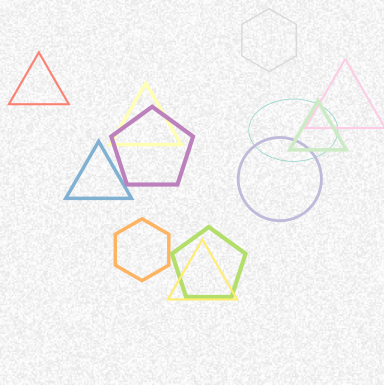[{"shape": "oval", "thickness": 0.5, "radius": 0.58, "center": [0.762, 0.662]}, {"shape": "triangle", "thickness": 2.5, "radius": 0.53, "center": [0.379, 0.678]}, {"shape": "circle", "thickness": 2, "radius": 0.54, "center": [0.727, 0.535]}, {"shape": "triangle", "thickness": 1.5, "radius": 0.45, "center": [0.101, 0.774]}, {"shape": "triangle", "thickness": 2.5, "radius": 0.49, "center": [0.256, 0.534]}, {"shape": "hexagon", "thickness": 2.5, "radius": 0.4, "center": [0.369, 0.351]}, {"shape": "pentagon", "thickness": 3, "radius": 0.5, "center": [0.542, 0.31]}, {"shape": "triangle", "thickness": 1.5, "radius": 0.6, "center": [0.897, 0.727]}, {"shape": "hexagon", "thickness": 1, "radius": 0.41, "center": [0.699, 0.896]}, {"shape": "pentagon", "thickness": 3, "radius": 0.56, "center": [0.395, 0.611]}, {"shape": "triangle", "thickness": 2.5, "radius": 0.43, "center": [0.826, 0.653]}, {"shape": "triangle", "thickness": 1.5, "radius": 0.52, "center": [0.526, 0.274]}]